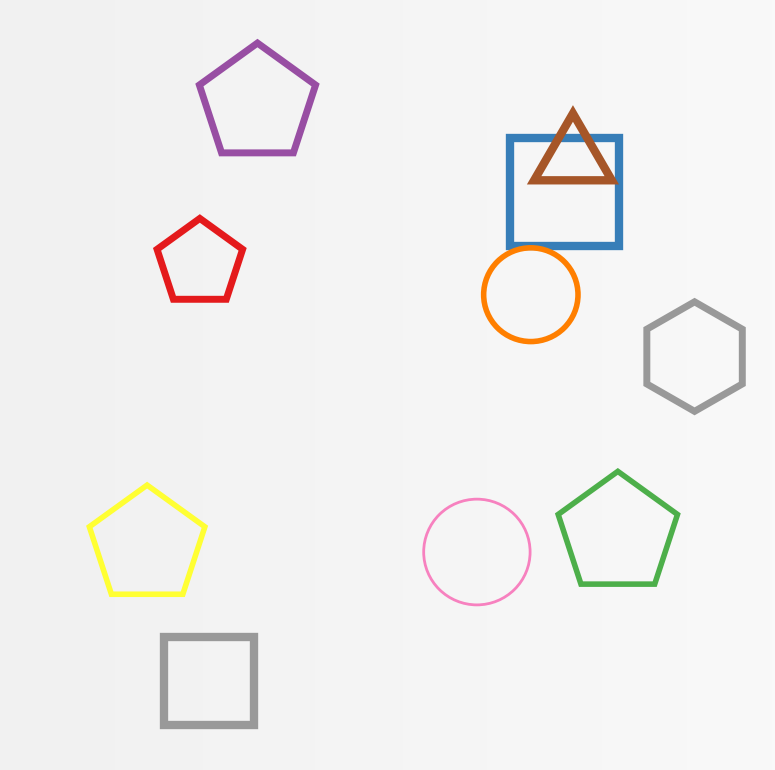[{"shape": "pentagon", "thickness": 2.5, "radius": 0.29, "center": [0.258, 0.658]}, {"shape": "square", "thickness": 3, "radius": 0.35, "center": [0.728, 0.751]}, {"shape": "pentagon", "thickness": 2, "radius": 0.4, "center": [0.797, 0.307]}, {"shape": "pentagon", "thickness": 2.5, "radius": 0.39, "center": [0.332, 0.865]}, {"shape": "circle", "thickness": 2, "radius": 0.3, "center": [0.685, 0.617]}, {"shape": "pentagon", "thickness": 2, "radius": 0.39, "center": [0.19, 0.292]}, {"shape": "triangle", "thickness": 3, "radius": 0.29, "center": [0.739, 0.795]}, {"shape": "circle", "thickness": 1, "radius": 0.34, "center": [0.615, 0.283]}, {"shape": "square", "thickness": 3, "radius": 0.29, "center": [0.27, 0.116]}, {"shape": "hexagon", "thickness": 2.5, "radius": 0.36, "center": [0.896, 0.537]}]